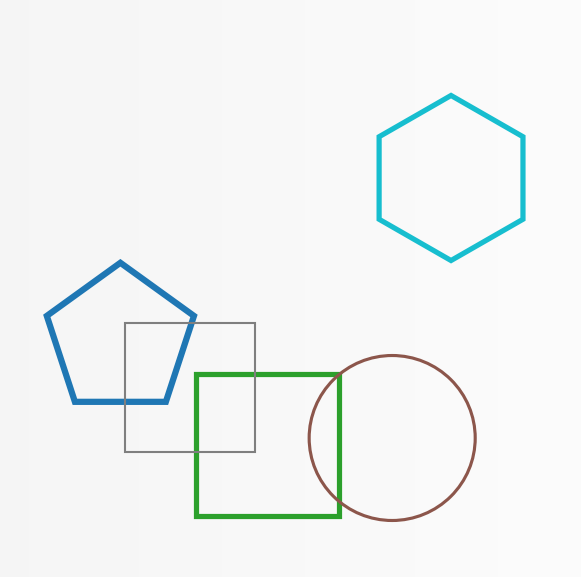[{"shape": "pentagon", "thickness": 3, "radius": 0.67, "center": [0.207, 0.411]}, {"shape": "square", "thickness": 2.5, "radius": 0.61, "center": [0.46, 0.229]}, {"shape": "circle", "thickness": 1.5, "radius": 0.71, "center": [0.675, 0.241]}, {"shape": "square", "thickness": 1, "radius": 0.56, "center": [0.327, 0.328]}, {"shape": "hexagon", "thickness": 2.5, "radius": 0.71, "center": [0.776, 0.691]}]